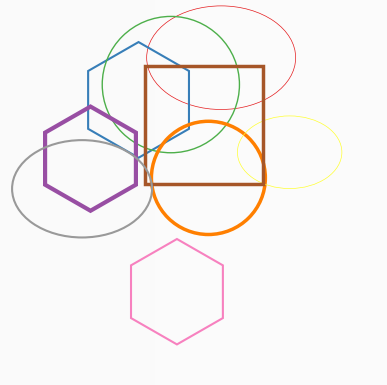[{"shape": "oval", "thickness": 0.5, "radius": 0.96, "center": [0.571, 0.85]}, {"shape": "hexagon", "thickness": 1.5, "radius": 0.75, "center": [0.358, 0.74]}, {"shape": "circle", "thickness": 1, "radius": 0.89, "center": [0.441, 0.78]}, {"shape": "hexagon", "thickness": 3, "radius": 0.68, "center": [0.234, 0.588]}, {"shape": "circle", "thickness": 2.5, "radius": 0.74, "center": [0.538, 0.538]}, {"shape": "oval", "thickness": 0.5, "radius": 0.67, "center": [0.747, 0.605]}, {"shape": "square", "thickness": 2.5, "radius": 0.76, "center": [0.527, 0.675]}, {"shape": "hexagon", "thickness": 1.5, "radius": 0.68, "center": [0.457, 0.242]}, {"shape": "oval", "thickness": 1.5, "radius": 0.9, "center": [0.212, 0.51]}]